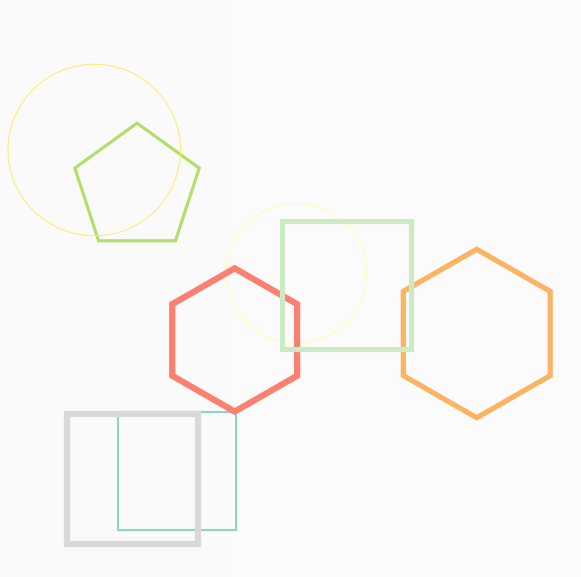[{"shape": "square", "thickness": 1, "radius": 0.51, "center": [0.305, 0.184]}, {"shape": "circle", "thickness": 0.5, "radius": 0.61, "center": [0.51, 0.526]}, {"shape": "hexagon", "thickness": 3, "radius": 0.62, "center": [0.404, 0.411]}, {"shape": "hexagon", "thickness": 2.5, "radius": 0.73, "center": [0.82, 0.422]}, {"shape": "pentagon", "thickness": 1.5, "radius": 0.56, "center": [0.236, 0.673]}, {"shape": "square", "thickness": 3, "radius": 0.56, "center": [0.228, 0.169]}, {"shape": "square", "thickness": 2.5, "radius": 0.55, "center": [0.596, 0.505]}, {"shape": "circle", "thickness": 0.5, "radius": 0.74, "center": [0.162, 0.739]}]